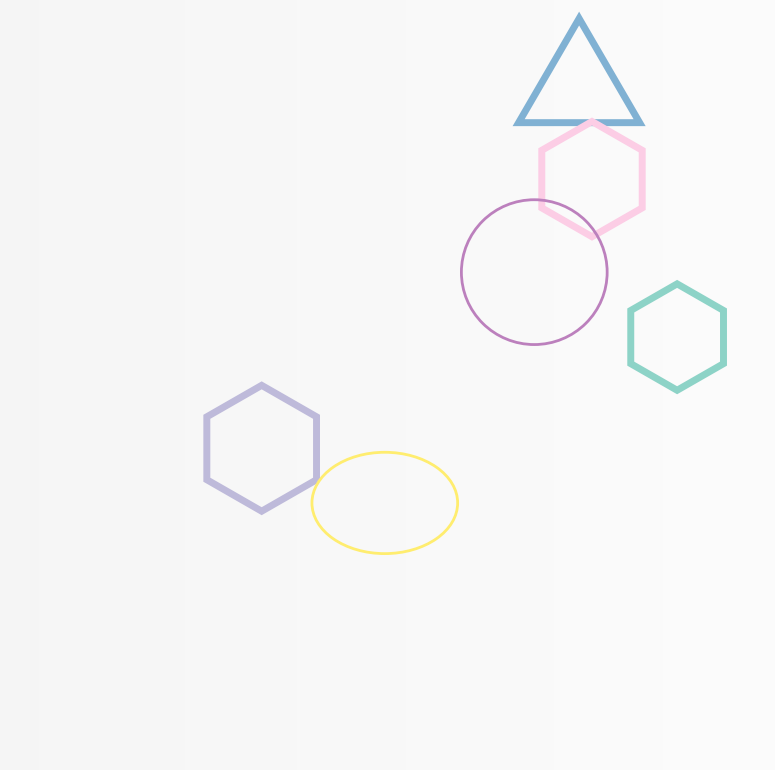[{"shape": "hexagon", "thickness": 2.5, "radius": 0.35, "center": [0.874, 0.562]}, {"shape": "hexagon", "thickness": 2.5, "radius": 0.41, "center": [0.338, 0.418]}, {"shape": "triangle", "thickness": 2.5, "radius": 0.45, "center": [0.747, 0.886]}, {"shape": "hexagon", "thickness": 2.5, "radius": 0.37, "center": [0.764, 0.767]}, {"shape": "circle", "thickness": 1, "radius": 0.47, "center": [0.689, 0.647]}, {"shape": "oval", "thickness": 1, "radius": 0.47, "center": [0.497, 0.347]}]